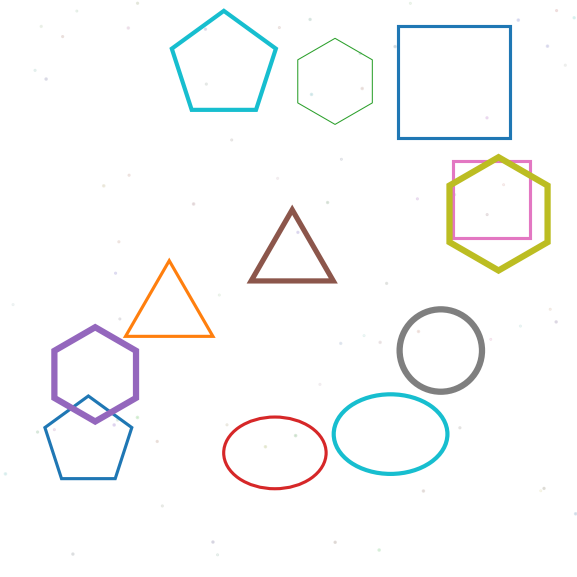[{"shape": "square", "thickness": 1.5, "radius": 0.48, "center": [0.786, 0.858]}, {"shape": "pentagon", "thickness": 1.5, "radius": 0.4, "center": [0.153, 0.234]}, {"shape": "triangle", "thickness": 1.5, "radius": 0.44, "center": [0.293, 0.46]}, {"shape": "hexagon", "thickness": 0.5, "radius": 0.37, "center": [0.58, 0.858]}, {"shape": "oval", "thickness": 1.5, "radius": 0.44, "center": [0.476, 0.215]}, {"shape": "hexagon", "thickness": 3, "radius": 0.41, "center": [0.165, 0.351]}, {"shape": "triangle", "thickness": 2.5, "radius": 0.41, "center": [0.506, 0.554]}, {"shape": "square", "thickness": 1.5, "radius": 0.33, "center": [0.851, 0.654]}, {"shape": "circle", "thickness": 3, "radius": 0.36, "center": [0.763, 0.392]}, {"shape": "hexagon", "thickness": 3, "radius": 0.49, "center": [0.863, 0.629]}, {"shape": "pentagon", "thickness": 2, "radius": 0.47, "center": [0.388, 0.886]}, {"shape": "oval", "thickness": 2, "radius": 0.49, "center": [0.676, 0.247]}]